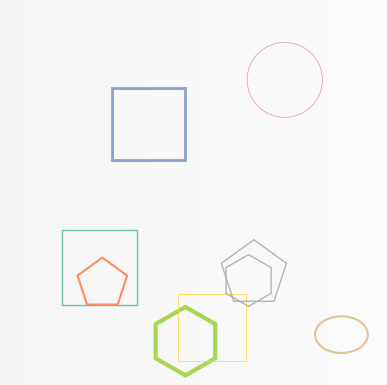[{"shape": "square", "thickness": 1, "radius": 0.49, "center": [0.257, 0.306]}, {"shape": "pentagon", "thickness": 1.5, "radius": 0.34, "center": [0.264, 0.263]}, {"shape": "square", "thickness": 2, "radius": 0.47, "center": [0.384, 0.678]}, {"shape": "circle", "thickness": 0.5, "radius": 0.49, "center": [0.735, 0.792]}, {"shape": "hexagon", "thickness": 3, "radius": 0.44, "center": [0.479, 0.114]}, {"shape": "square", "thickness": 0.5, "radius": 0.44, "center": [0.548, 0.148]}, {"shape": "oval", "thickness": 1.5, "radius": 0.34, "center": [0.881, 0.131]}, {"shape": "pentagon", "thickness": 1, "radius": 0.44, "center": [0.655, 0.289]}, {"shape": "hexagon", "thickness": 1, "radius": 0.34, "center": [0.641, 0.271]}]